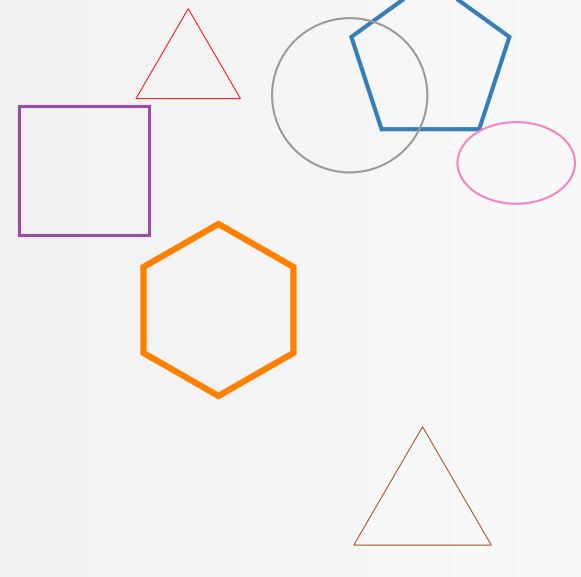[{"shape": "triangle", "thickness": 0.5, "radius": 0.52, "center": [0.324, 0.88]}, {"shape": "pentagon", "thickness": 2, "radius": 0.71, "center": [0.74, 0.891]}, {"shape": "square", "thickness": 1.5, "radius": 0.56, "center": [0.145, 0.704]}, {"shape": "hexagon", "thickness": 3, "radius": 0.74, "center": [0.376, 0.462]}, {"shape": "triangle", "thickness": 0.5, "radius": 0.68, "center": [0.727, 0.124]}, {"shape": "oval", "thickness": 1, "radius": 0.51, "center": [0.888, 0.717]}, {"shape": "circle", "thickness": 1, "radius": 0.67, "center": [0.602, 0.834]}]